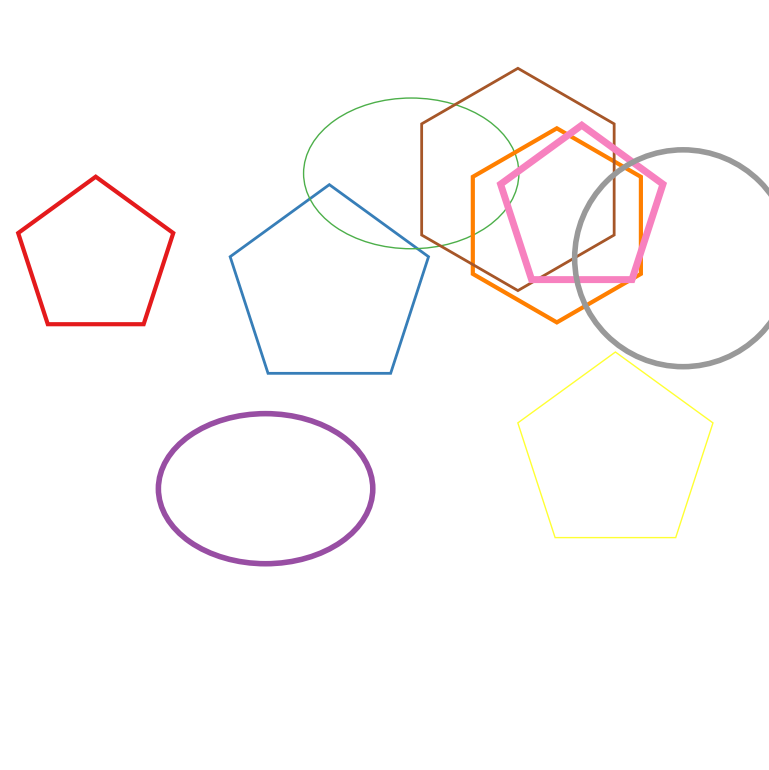[{"shape": "pentagon", "thickness": 1.5, "radius": 0.53, "center": [0.124, 0.665]}, {"shape": "pentagon", "thickness": 1, "radius": 0.68, "center": [0.428, 0.625]}, {"shape": "oval", "thickness": 0.5, "radius": 0.7, "center": [0.534, 0.775]}, {"shape": "oval", "thickness": 2, "radius": 0.7, "center": [0.345, 0.365]}, {"shape": "hexagon", "thickness": 1.5, "radius": 0.63, "center": [0.723, 0.707]}, {"shape": "pentagon", "thickness": 0.5, "radius": 0.67, "center": [0.799, 0.41]}, {"shape": "hexagon", "thickness": 1, "radius": 0.72, "center": [0.673, 0.767]}, {"shape": "pentagon", "thickness": 2.5, "radius": 0.55, "center": [0.756, 0.727]}, {"shape": "circle", "thickness": 2, "radius": 0.7, "center": [0.887, 0.665]}]